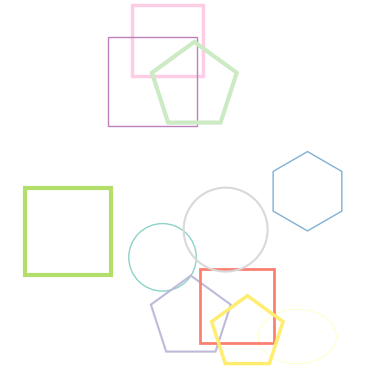[{"shape": "circle", "thickness": 1, "radius": 0.44, "center": [0.422, 0.332]}, {"shape": "oval", "thickness": 0.5, "radius": 0.51, "center": [0.772, 0.126]}, {"shape": "pentagon", "thickness": 1.5, "radius": 0.55, "center": [0.496, 0.175]}, {"shape": "square", "thickness": 2, "radius": 0.48, "center": [0.616, 0.206]}, {"shape": "hexagon", "thickness": 1, "radius": 0.52, "center": [0.799, 0.503]}, {"shape": "square", "thickness": 3, "radius": 0.56, "center": [0.176, 0.399]}, {"shape": "square", "thickness": 2.5, "radius": 0.47, "center": [0.435, 0.895]}, {"shape": "circle", "thickness": 1.5, "radius": 0.55, "center": [0.586, 0.404]}, {"shape": "square", "thickness": 1, "radius": 0.58, "center": [0.397, 0.788]}, {"shape": "pentagon", "thickness": 3, "radius": 0.58, "center": [0.505, 0.775]}, {"shape": "pentagon", "thickness": 2.5, "radius": 0.49, "center": [0.642, 0.135]}]